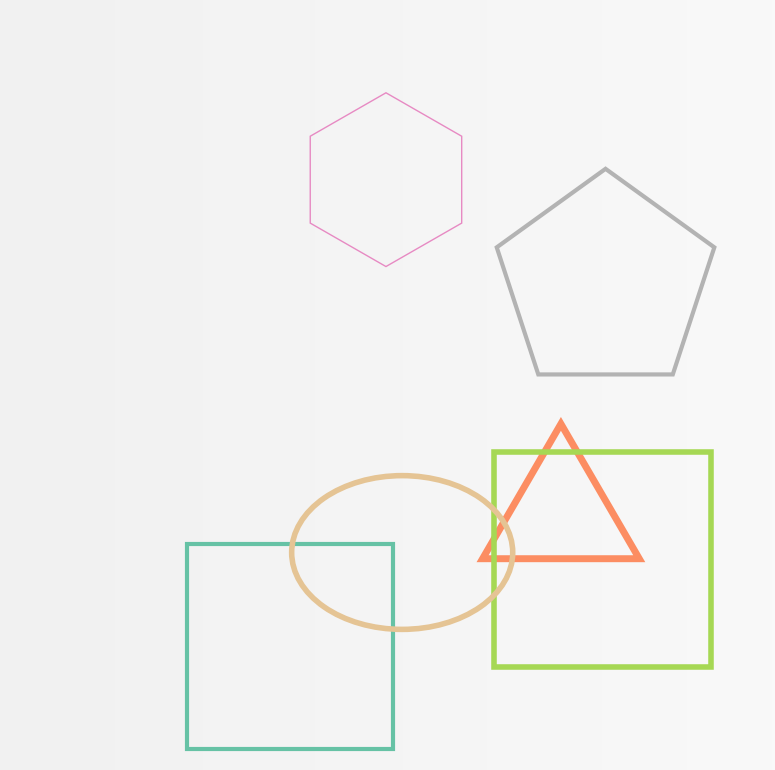[{"shape": "square", "thickness": 1.5, "radius": 0.66, "center": [0.374, 0.16]}, {"shape": "triangle", "thickness": 2.5, "radius": 0.58, "center": [0.724, 0.333]}, {"shape": "hexagon", "thickness": 0.5, "radius": 0.56, "center": [0.498, 0.767]}, {"shape": "square", "thickness": 2, "radius": 0.7, "center": [0.777, 0.273]}, {"shape": "oval", "thickness": 2, "radius": 0.71, "center": [0.519, 0.282]}, {"shape": "pentagon", "thickness": 1.5, "radius": 0.74, "center": [0.781, 0.633]}]